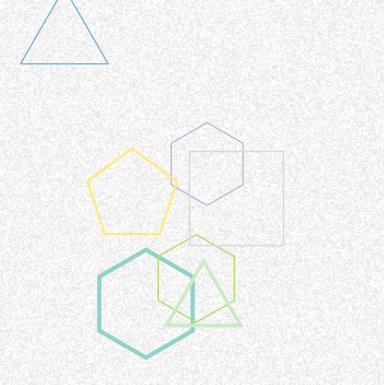[{"shape": "hexagon", "thickness": 3, "radius": 0.7, "center": [0.379, 0.211]}, {"shape": "hexagon", "thickness": 1, "radius": 0.54, "center": [0.538, 0.574]}, {"shape": "triangle", "thickness": 1, "radius": 0.66, "center": [0.167, 0.9]}, {"shape": "hexagon", "thickness": 1, "radius": 0.57, "center": [0.51, 0.277]}, {"shape": "square", "thickness": 1, "radius": 0.61, "center": [0.613, 0.485]}, {"shape": "triangle", "thickness": 2.5, "radius": 0.56, "center": [0.529, 0.21]}, {"shape": "pentagon", "thickness": 1.5, "radius": 0.61, "center": [0.343, 0.492]}]